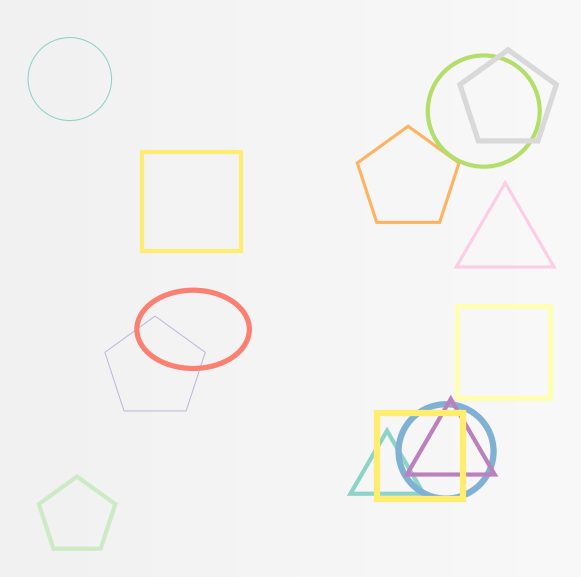[{"shape": "triangle", "thickness": 2, "radius": 0.36, "center": [0.666, 0.181]}, {"shape": "circle", "thickness": 0.5, "radius": 0.36, "center": [0.12, 0.862]}, {"shape": "square", "thickness": 2.5, "radius": 0.4, "center": [0.867, 0.39]}, {"shape": "pentagon", "thickness": 0.5, "radius": 0.45, "center": [0.267, 0.361]}, {"shape": "oval", "thickness": 2.5, "radius": 0.48, "center": [0.332, 0.429]}, {"shape": "circle", "thickness": 3, "radius": 0.41, "center": [0.767, 0.217]}, {"shape": "pentagon", "thickness": 1.5, "radius": 0.46, "center": [0.702, 0.689]}, {"shape": "circle", "thickness": 2, "radius": 0.48, "center": [0.832, 0.807]}, {"shape": "triangle", "thickness": 1.5, "radius": 0.49, "center": [0.869, 0.585]}, {"shape": "pentagon", "thickness": 2.5, "radius": 0.44, "center": [0.874, 0.826]}, {"shape": "triangle", "thickness": 2, "radius": 0.44, "center": [0.776, 0.221]}, {"shape": "pentagon", "thickness": 2, "radius": 0.35, "center": [0.133, 0.105]}, {"shape": "square", "thickness": 2, "radius": 0.43, "center": [0.329, 0.65]}, {"shape": "square", "thickness": 3, "radius": 0.37, "center": [0.722, 0.21]}]